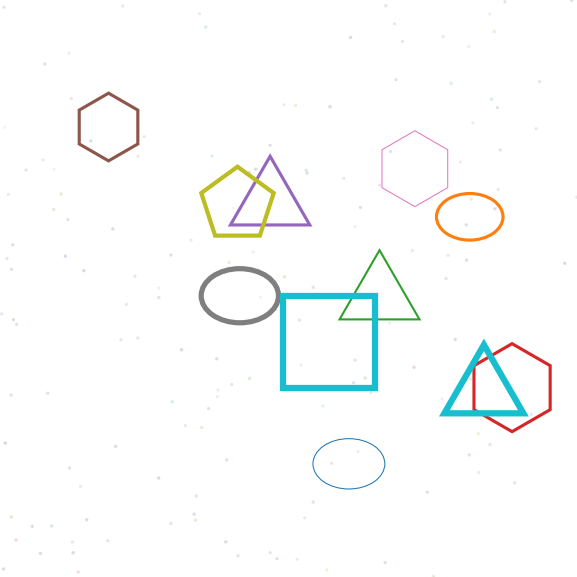[{"shape": "oval", "thickness": 0.5, "radius": 0.31, "center": [0.604, 0.196]}, {"shape": "oval", "thickness": 1.5, "radius": 0.29, "center": [0.813, 0.624]}, {"shape": "triangle", "thickness": 1, "radius": 0.4, "center": [0.657, 0.486]}, {"shape": "hexagon", "thickness": 1.5, "radius": 0.38, "center": [0.887, 0.328]}, {"shape": "triangle", "thickness": 1.5, "radius": 0.4, "center": [0.468, 0.649]}, {"shape": "hexagon", "thickness": 1.5, "radius": 0.29, "center": [0.188, 0.779]}, {"shape": "hexagon", "thickness": 0.5, "radius": 0.33, "center": [0.718, 0.707]}, {"shape": "oval", "thickness": 2.5, "radius": 0.33, "center": [0.415, 0.487]}, {"shape": "pentagon", "thickness": 2, "radius": 0.33, "center": [0.411, 0.645]}, {"shape": "square", "thickness": 3, "radius": 0.4, "center": [0.57, 0.406]}, {"shape": "triangle", "thickness": 3, "radius": 0.4, "center": [0.838, 0.323]}]